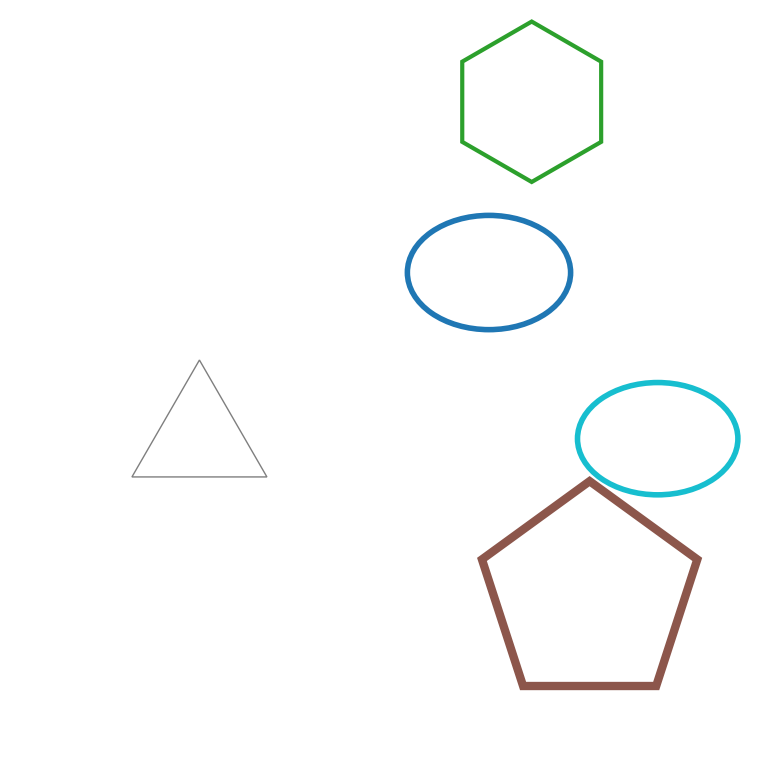[{"shape": "oval", "thickness": 2, "radius": 0.53, "center": [0.635, 0.646]}, {"shape": "hexagon", "thickness": 1.5, "radius": 0.52, "center": [0.691, 0.868]}, {"shape": "pentagon", "thickness": 3, "radius": 0.74, "center": [0.766, 0.228]}, {"shape": "triangle", "thickness": 0.5, "radius": 0.51, "center": [0.259, 0.431]}, {"shape": "oval", "thickness": 2, "radius": 0.52, "center": [0.854, 0.43]}]